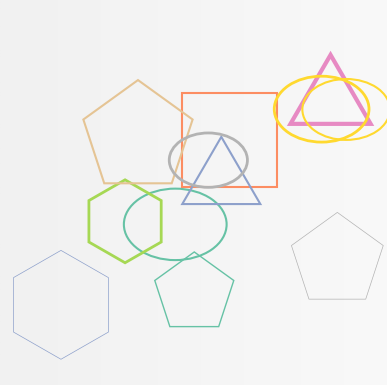[{"shape": "pentagon", "thickness": 1, "radius": 0.54, "center": [0.501, 0.238]}, {"shape": "oval", "thickness": 1.5, "radius": 0.66, "center": [0.452, 0.417]}, {"shape": "square", "thickness": 1.5, "radius": 0.61, "center": [0.592, 0.636]}, {"shape": "hexagon", "thickness": 0.5, "radius": 0.71, "center": [0.157, 0.208]}, {"shape": "triangle", "thickness": 1.5, "radius": 0.58, "center": [0.571, 0.528]}, {"shape": "triangle", "thickness": 3, "radius": 0.6, "center": [0.853, 0.738]}, {"shape": "hexagon", "thickness": 2, "radius": 0.54, "center": [0.323, 0.425]}, {"shape": "oval", "thickness": 1.5, "radius": 0.56, "center": [0.893, 0.716]}, {"shape": "oval", "thickness": 2, "radius": 0.61, "center": [0.83, 0.716]}, {"shape": "pentagon", "thickness": 1.5, "radius": 0.74, "center": [0.356, 0.644]}, {"shape": "oval", "thickness": 2, "radius": 0.5, "center": [0.538, 0.584]}, {"shape": "pentagon", "thickness": 0.5, "radius": 0.62, "center": [0.871, 0.324]}]